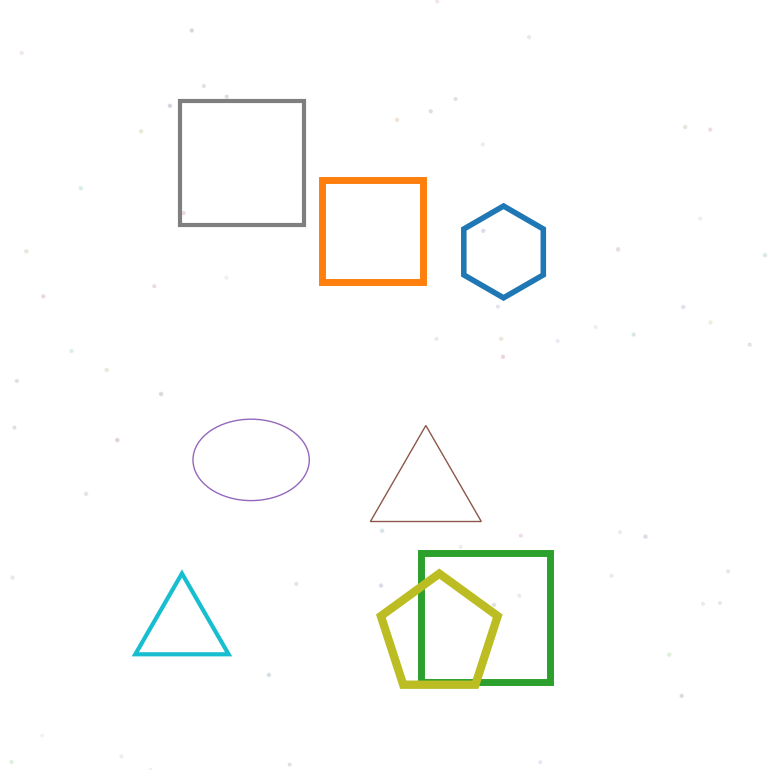[{"shape": "hexagon", "thickness": 2, "radius": 0.3, "center": [0.654, 0.673]}, {"shape": "square", "thickness": 2.5, "radius": 0.33, "center": [0.484, 0.7]}, {"shape": "square", "thickness": 2.5, "radius": 0.42, "center": [0.63, 0.198]}, {"shape": "oval", "thickness": 0.5, "radius": 0.38, "center": [0.326, 0.403]}, {"shape": "triangle", "thickness": 0.5, "radius": 0.42, "center": [0.553, 0.364]}, {"shape": "square", "thickness": 1.5, "radius": 0.4, "center": [0.315, 0.789]}, {"shape": "pentagon", "thickness": 3, "radius": 0.4, "center": [0.571, 0.175]}, {"shape": "triangle", "thickness": 1.5, "radius": 0.35, "center": [0.236, 0.185]}]